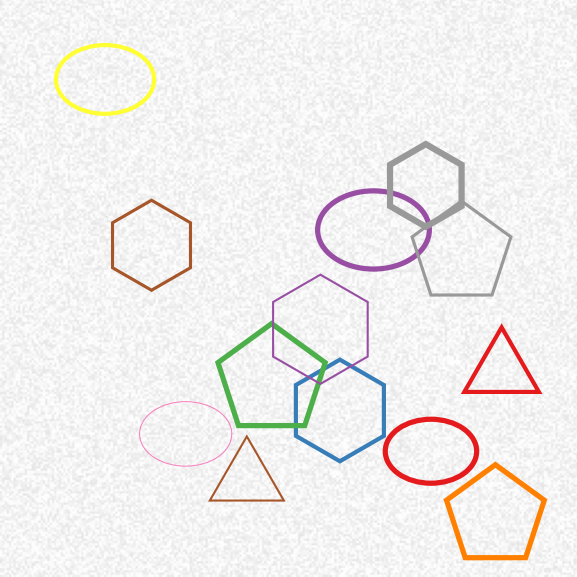[{"shape": "triangle", "thickness": 2, "radius": 0.37, "center": [0.869, 0.358]}, {"shape": "oval", "thickness": 2.5, "radius": 0.4, "center": [0.746, 0.218]}, {"shape": "hexagon", "thickness": 2, "radius": 0.44, "center": [0.589, 0.288]}, {"shape": "pentagon", "thickness": 2.5, "radius": 0.49, "center": [0.47, 0.341]}, {"shape": "hexagon", "thickness": 1, "radius": 0.47, "center": [0.555, 0.429]}, {"shape": "oval", "thickness": 2.5, "radius": 0.48, "center": [0.647, 0.601]}, {"shape": "pentagon", "thickness": 2.5, "radius": 0.45, "center": [0.858, 0.105]}, {"shape": "oval", "thickness": 2, "radius": 0.43, "center": [0.182, 0.862]}, {"shape": "hexagon", "thickness": 1.5, "radius": 0.39, "center": [0.262, 0.574]}, {"shape": "triangle", "thickness": 1, "radius": 0.37, "center": [0.427, 0.169]}, {"shape": "oval", "thickness": 0.5, "radius": 0.4, "center": [0.322, 0.248]}, {"shape": "hexagon", "thickness": 3, "radius": 0.36, "center": [0.737, 0.678]}, {"shape": "pentagon", "thickness": 1.5, "radius": 0.45, "center": [0.799, 0.561]}]